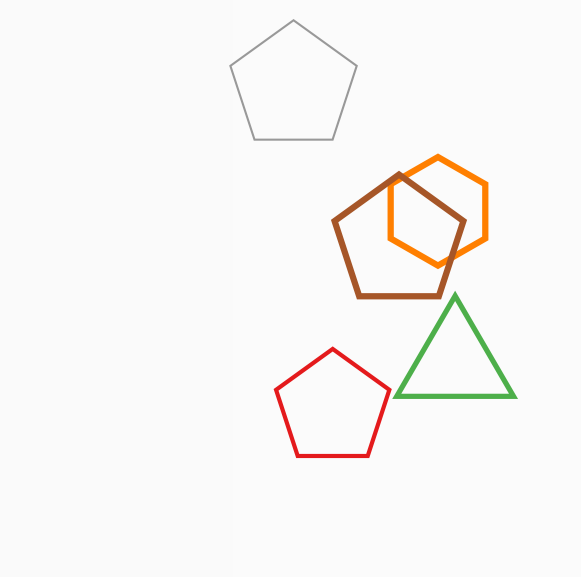[{"shape": "pentagon", "thickness": 2, "radius": 0.51, "center": [0.572, 0.292]}, {"shape": "triangle", "thickness": 2.5, "radius": 0.58, "center": [0.783, 0.371]}, {"shape": "hexagon", "thickness": 3, "radius": 0.47, "center": [0.754, 0.633]}, {"shape": "pentagon", "thickness": 3, "radius": 0.58, "center": [0.686, 0.58]}, {"shape": "pentagon", "thickness": 1, "radius": 0.57, "center": [0.505, 0.85]}]